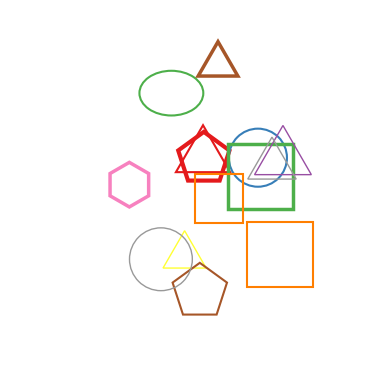[{"shape": "pentagon", "thickness": 3, "radius": 0.35, "center": [0.529, 0.588]}, {"shape": "triangle", "thickness": 1.5, "radius": 0.41, "center": [0.527, 0.594]}, {"shape": "circle", "thickness": 1.5, "radius": 0.38, "center": [0.67, 0.59]}, {"shape": "oval", "thickness": 1.5, "radius": 0.41, "center": [0.445, 0.758]}, {"shape": "square", "thickness": 2.5, "radius": 0.42, "center": [0.676, 0.542]}, {"shape": "triangle", "thickness": 1, "radius": 0.43, "center": [0.735, 0.589]}, {"shape": "square", "thickness": 1.5, "radius": 0.43, "center": [0.727, 0.339]}, {"shape": "square", "thickness": 1.5, "radius": 0.32, "center": [0.568, 0.484]}, {"shape": "triangle", "thickness": 1, "radius": 0.32, "center": [0.479, 0.336]}, {"shape": "pentagon", "thickness": 1.5, "radius": 0.37, "center": [0.519, 0.243]}, {"shape": "triangle", "thickness": 2.5, "radius": 0.3, "center": [0.566, 0.832]}, {"shape": "hexagon", "thickness": 2.5, "radius": 0.29, "center": [0.336, 0.52]}, {"shape": "triangle", "thickness": 1, "radius": 0.36, "center": [0.706, 0.571]}, {"shape": "circle", "thickness": 1, "radius": 0.41, "center": [0.418, 0.327]}]